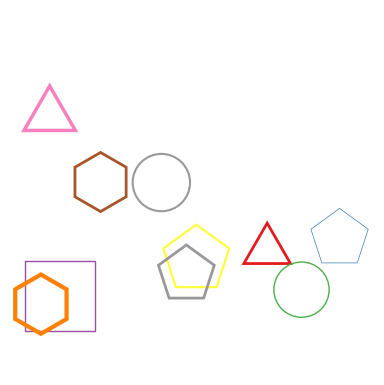[{"shape": "triangle", "thickness": 2, "radius": 0.35, "center": [0.694, 0.35]}, {"shape": "pentagon", "thickness": 0.5, "radius": 0.39, "center": [0.882, 0.38]}, {"shape": "circle", "thickness": 1, "radius": 0.36, "center": [0.783, 0.248]}, {"shape": "square", "thickness": 1, "radius": 0.46, "center": [0.156, 0.231]}, {"shape": "hexagon", "thickness": 3, "radius": 0.38, "center": [0.106, 0.21]}, {"shape": "pentagon", "thickness": 1.5, "radius": 0.45, "center": [0.51, 0.327]}, {"shape": "hexagon", "thickness": 2, "radius": 0.38, "center": [0.261, 0.527]}, {"shape": "triangle", "thickness": 2.5, "radius": 0.39, "center": [0.129, 0.7]}, {"shape": "pentagon", "thickness": 2, "radius": 0.38, "center": [0.484, 0.287]}, {"shape": "circle", "thickness": 1.5, "radius": 0.37, "center": [0.419, 0.526]}]